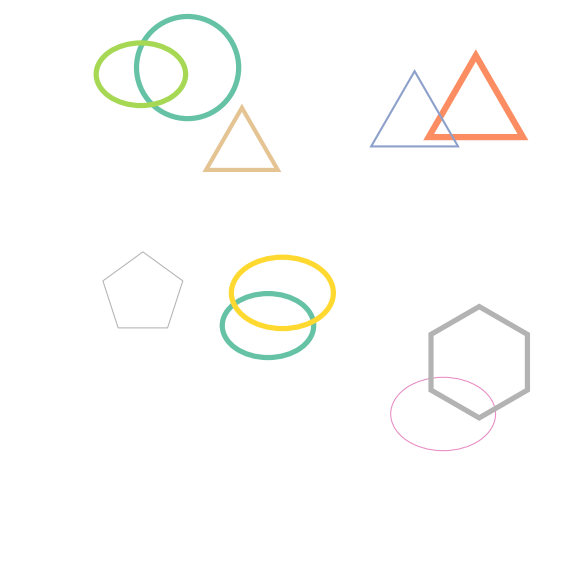[{"shape": "circle", "thickness": 2.5, "radius": 0.44, "center": [0.325, 0.882]}, {"shape": "oval", "thickness": 2.5, "radius": 0.4, "center": [0.464, 0.435]}, {"shape": "triangle", "thickness": 3, "radius": 0.47, "center": [0.824, 0.809]}, {"shape": "triangle", "thickness": 1, "radius": 0.43, "center": [0.718, 0.789]}, {"shape": "oval", "thickness": 0.5, "radius": 0.45, "center": [0.767, 0.282]}, {"shape": "oval", "thickness": 2.5, "radius": 0.39, "center": [0.244, 0.871]}, {"shape": "oval", "thickness": 2.5, "radius": 0.44, "center": [0.489, 0.492]}, {"shape": "triangle", "thickness": 2, "radius": 0.36, "center": [0.419, 0.741]}, {"shape": "hexagon", "thickness": 2.5, "radius": 0.48, "center": [0.83, 0.372]}, {"shape": "pentagon", "thickness": 0.5, "radius": 0.36, "center": [0.247, 0.49]}]